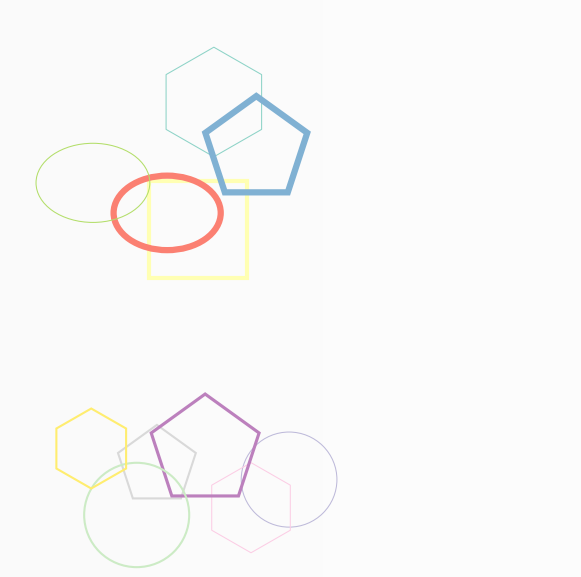[{"shape": "hexagon", "thickness": 0.5, "radius": 0.47, "center": [0.368, 0.823]}, {"shape": "square", "thickness": 2, "radius": 0.42, "center": [0.34, 0.602]}, {"shape": "circle", "thickness": 0.5, "radius": 0.41, "center": [0.497, 0.169]}, {"shape": "oval", "thickness": 3, "radius": 0.46, "center": [0.288, 0.63]}, {"shape": "pentagon", "thickness": 3, "radius": 0.46, "center": [0.441, 0.741]}, {"shape": "oval", "thickness": 0.5, "radius": 0.49, "center": [0.16, 0.683]}, {"shape": "hexagon", "thickness": 0.5, "radius": 0.39, "center": [0.432, 0.12]}, {"shape": "pentagon", "thickness": 1, "radius": 0.35, "center": [0.27, 0.193]}, {"shape": "pentagon", "thickness": 1.5, "radius": 0.49, "center": [0.353, 0.219]}, {"shape": "circle", "thickness": 1, "radius": 0.45, "center": [0.235, 0.107]}, {"shape": "hexagon", "thickness": 1, "radius": 0.35, "center": [0.157, 0.222]}]